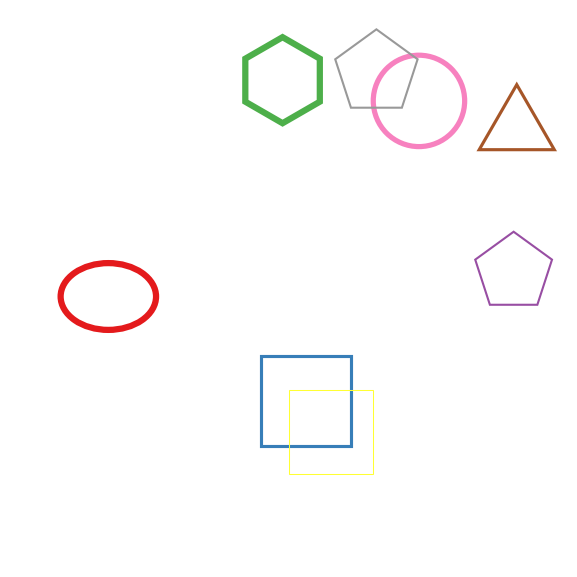[{"shape": "oval", "thickness": 3, "radius": 0.41, "center": [0.188, 0.486]}, {"shape": "square", "thickness": 1.5, "radius": 0.39, "center": [0.53, 0.304]}, {"shape": "hexagon", "thickness": 3, "radius": 0.37, "center": [0.489, 0.86]}, {"shape": "pentagon", "thickness": 1, "radius": 0.35, "center": [0.889, 0.528]}, {"shape": "square", "thickness": 0.5, "radius": 0.36, "center": [0.573, 0.251]}, {"shape": "triangle", "thickness": 1.5, "radius": 0.38, "center": [0.895, 0.777]}, {"shape": "circle", "thickness": 2.5, "radius": 0.4, "center": [0.725, 0.824]}, {"shape": "pentagon", "thickness": 1, "radius": 0.38, "center": [0.652, 0.873]}]